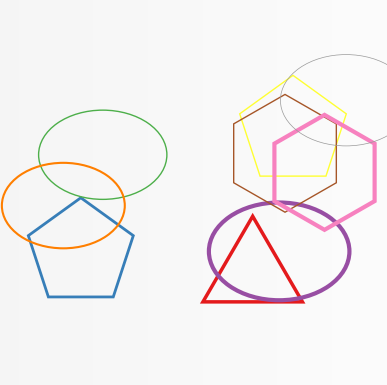[{"shape": "triangle", "thickness": 2.5, "radius": 0.74, "center": [0.652, 0.29]}, {"shape": "pentagon", "thickness": 2, "radius": 0.71, "center": [0.209, 0.344]}, {"shape": "oval", "thickness": 1, "radius": 0.83, "center": [0.265, 0.598]}, {"shape": "oval", "thickness": 3, "radius": 0.91, "center": [0.72, 0.347]}, {"shape": "oval", "thickness": 1.5, "radius": 0.79, "center": [0.163, 0.466]}, {"shape": "pentagon", "thickness": 1, "radius": 0.72, "center": [0.756, 0.66]}, {"shape": "hexagon", "thickness": 1, "radius": 0.76, "center": [0.736, 0.602]}, {"shape": "hexagon", "thickness": 3, "radius": 0.75, "center": [0.837, 0.552]}, {"shape": "oval", "thickness": 0.5, "radius": 0.85, "center": [0.893, 0.74]}]